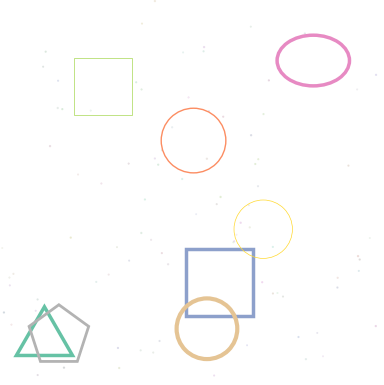[{"shape": "triangle", "thickness": 2.5, "radius": 0.42, "center": [0.115, 0.119]}, {"shape": "circle", "thickness": 1, "radius": 0.42, "center": [0.503, 0.635]}, {"shape": "square", "thickness": 2.5, "radius": 0.44, "center": [0.569, 0.265]}, {"shape": "oval", "thickness": 2.5, "radius": 0.47, "center": [0.814, 0.843]}, {"shape": "square", "thickness": 0.5, "radius": 0.38, "center": [0.267, 0.775]}, {"shape": "circle", "thickness": 0.5, "radius": 0.38, "center": [0.684, 0.405]}, {"shape": "circle", "thickness": 3, "radius": 0.39, "center": [0.538, 0.146]}, {"shape": "pentagon", "thickness": 2, "radius": 0.41, "center": [0.153, 0.127]}]